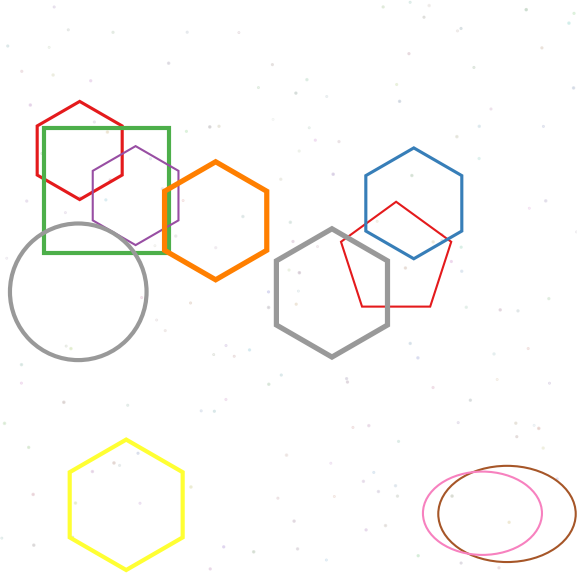[{"shape": "hexagon", "thickness": 1.5, "radius": 0.42, "center": [0.138, 0.739]}, {"shape": "pentagon", "thickness": 1, "radius": 0.5, "center": [0.686, 0.549]}, {"shape": "hexagon", "thickness": 1.5, "radius": 0.48, "center": [0.717, 0.647]}, {"shape": "square", "thickness": 2, "radius": 0.54, "center": [0.184, 0.669]}, {"shape": "hexagon", "thickness": 1, "radius": 0.43, "center": [0.235, 0.66]}, {"shape": "hexagon", "thickness": 2.5, "radius": 0.51, "center": [0.373, 0.617]}, {"shape": "hexagon", "thickness": 2, "radius": 0.56, "center": [0.218, 0.125]}, {"shape": "oval", "thickness": 1, "radius": 0.6, "center": [0.878, 0.109]}, {"shape": "oval", "thickness": 1, "radius": 0.52, "center": [0.835, 0.11]}, {"shape": "circle", "thickness": 2, "radius": 0.59, "center": [0.136, 0.494]}, {"shape": "hexagon", "thickness": 2.5, "radius": 0.56, "center": [0.575, 0.492]}]